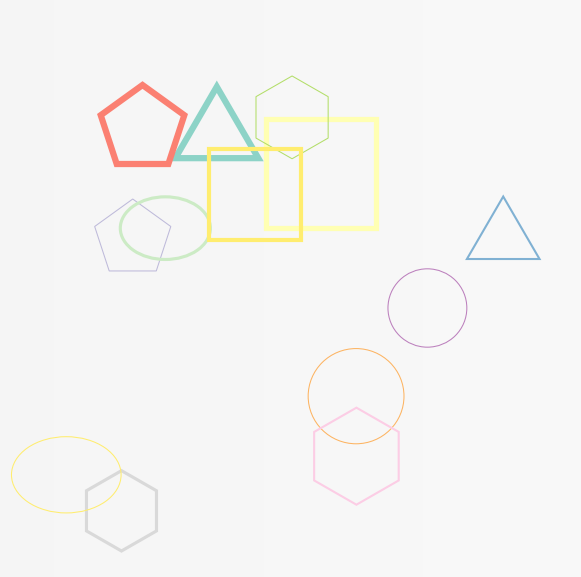[{"shape": "triangle", "thickness": 3, "radius": 0.41, "center": [0.373, 0.766]}, {"shape": "square", "thickness": 2.5, "radius": 0.47, "center": [0.552, 0.698]}, {"shape": "pentagon", "thickness": 0.5, "radius": 0.34, "center": [0.228, 0.586]}, {"shape": "pentagon", "thickness": 3, "radius": 0.38, "center": [0.245, 0.776]}, {"shape": "triangle", "thickness": 1, "radius": 0.36, "center": [0.866, 0.587]}, {"shape": "circle", "thickness": 0.5, "radius": 0.41, "center": [0.613, 0.313]}, {"shape": "hexagon", "thickness": 0.5, "radius": 0.36, "center": [0.502, 0.796]}, {"shape": "hexagon", "thickness": 1, "radius": 0.42, "center": [0.613, 0.209]}, {"shape": "hexagon", "thickness": 1.5, "radius": 0.35, "center": [0.209, 0.115]}, {"shape": "circle", "thickness": 0.5, "radius": 0.34, "center": [0.735, 0.466]}, {"shape": "oval", "thickness": 1.5, "radius": 0.39, "center": [0.284, 0.604]}, {"shape": "square", "thickness": 2, "radius": 0.4, "center": [0.439, 0.662]}, {"shape": "oval", "thickness": 0.5, "radius": 0.47, "center": [0.114, 0.177]}]